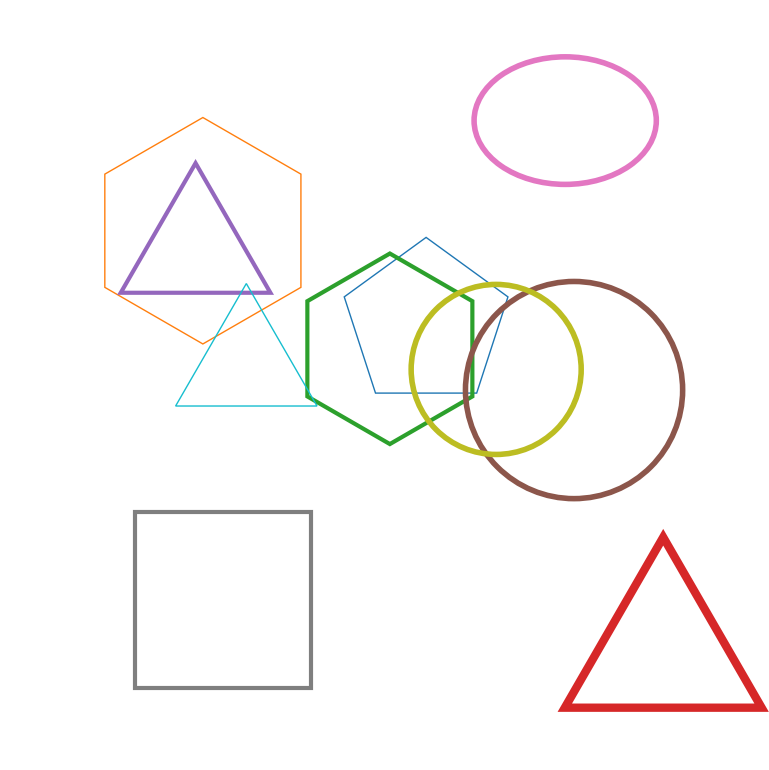[{"shape": "pentagon", "thickness": 0.5, "radius": 0.56, "center": [0.553, 0.58]}, {"shape": "hexagon", "thickness": 0.5, "radius": 0.74, "center": [0.263, 0.7]}, {"shape": "hexagon", "thickness": 1.5, "radius": 0.62, "center": [0.506, 0.547]}, {"shape": "triangle", "thickness": 3, "radius": 0.74, "center": [0.861, 0.155]}, {"shape": "triangle", "thickness": 1.5, "radius": 0.56, "center": [0.254, 0.676]}, {"shape": "circle", "thickness": 2, "radius": 0.71, "center": [0.746, 0.493]}, {"shape": "oval", "thickness": 2, "radius": 0.59, "center": [0.734, 0.843]}, {"shape": "square", "thickness": 1.5, "radius": 0.57, "center": [0.29, 0.221]}, {"shape": "circle", "thickness": 2, "radius": 0.55, "center": [0.644, 0.52]}, {"shape": "triangle", "thickness": 0.5, "radius": 0.53, "center": [0.32, 0.526]}]